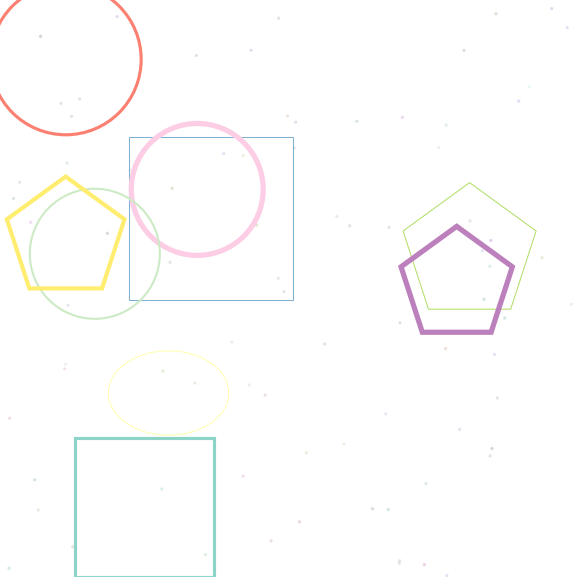[{"shape": "square", "thickness": 1.5, "radius": 0.6, "center": [0.25, 0.12]}, {"shape": "oval", "thickness": 0.5, "radius": 0.52, "center": [0.292, 0.319]}, {"shape": "circle", "thickness": 1.5, "radius": 0.65, "center": [0.114, 0.896]}, {"shape": "square", "thickness": 0.5, "radius": 0.71, "center": [0.366, 0.621]}, {"shape": "pentagon", "thickness": 0.5, "radius": 0.61, "center": [0.813, 0.562]}, {"shape": "circle", "thickness": 2.5, "radius": 0.57, "center": [0.342, 0.671]}, {"shape": "pentagon", "thickness": 2.5, "radius": 0.51, "center": [0.791, 0.506]}, {"shape": "circle", "thickness": 1, "radius": 0.56, "center": [0.164, 0.56]}, {"shape": "pentagon", "thickness": 2, "radius": 0.54, "center": [0.114, 0.586]}]